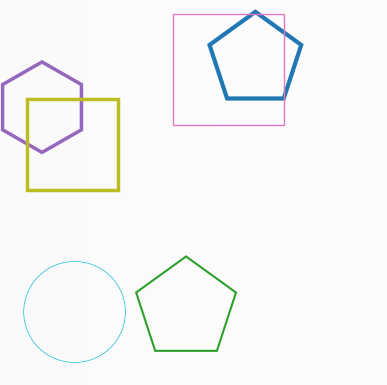[{"shape": "pentagon", "thickness": 3, "radius": 0.62, "center": [0.659, 0.845]}, {"shape": "pentagon", "thickness": 1.5, "radius": 0.68, "center": [0.48, 0.198]}, {"shape": "hexagon", "thickness": 2.5, "radius": 0.59, "center": [0.108, 0.722]}, {"shape": "square", "thickness": 1, "radius": 0.72, "center": [0.59, 0.82]}, {"shape": "square", "thickness": 2.5, "radius": 0.59, "center": [0.186, 0.625]}, {"shape": "circle", "thickness": 0.5, "radius": 0.66, "center": [0.192, 0.19]}]